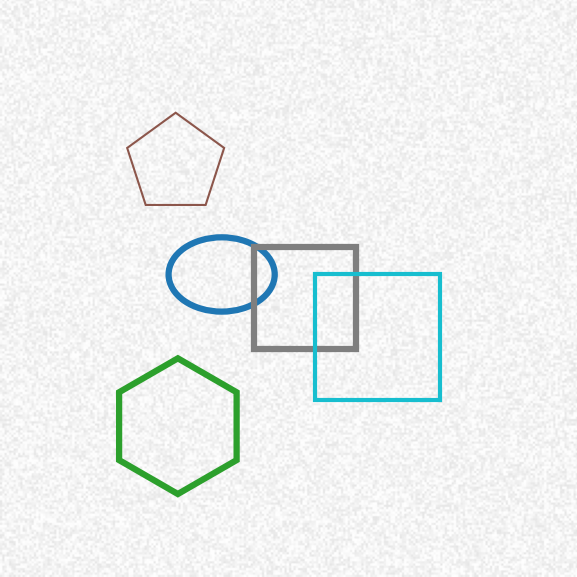[{"shape": "oval", "thickness": 3, "radius": 0.46, "center": [0.384, 0.524]}, {"shape": "hexagon", "thickness": 3, "radius": 0.59, "center": [0.308, 0.261]}, {"shape": "pentagon", "thickness": 1, "radius": 0.44, "center": [0.304, 0.716]}, {"shape": "square", "thickness": 3, "radius": 0.44, "center": [0.527, 0.483]}, {"shape": "square", "thickness": 2, "radius": 0.54, "center": [0.653, 0.415]}]